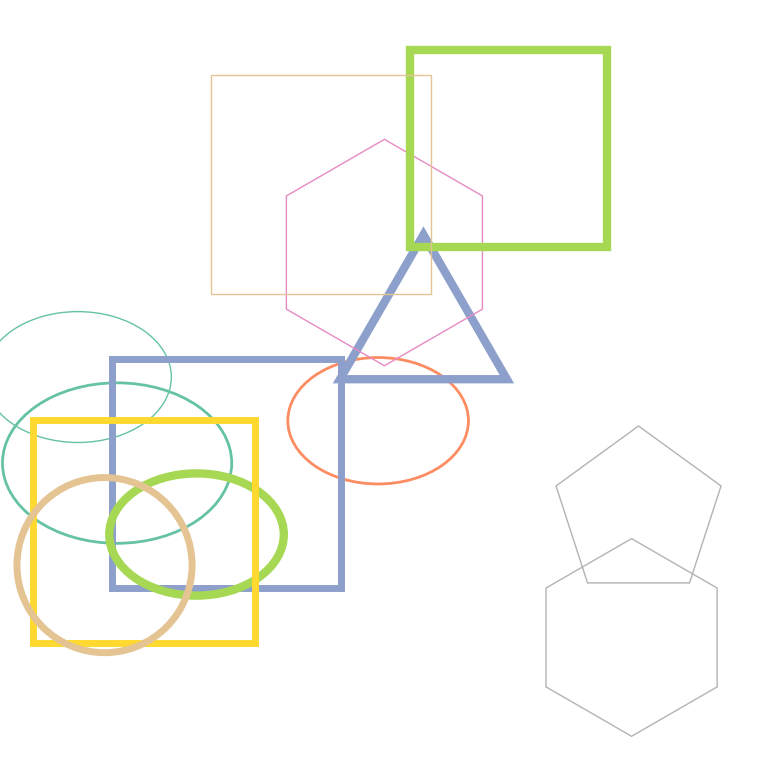[{"shape": "oval", "thickness": 0.5, "radius": 0.61, "center": [0.101, 0.51]}, {"shape": "oval", "thickness": 1, "radius": 0.74, "center": [0.152, 0.399]}, {"shape": "oval", "thickness": 1, "radius": 0.59, "center": [0.491, 0.454]}, {"shape": "square", "thickness": 2.5, "radius": 0.74, "center": [0.294, 0.385]}, {"shape": "triangle", "thickness": 3, "radius": 0.63, "center": [0.55, 0.57]}, {"shape": "hexagon", "thickness": 0.5, "radius": 0.74, "center": [0.499, 0.672]}, {"shape": "square", "thickness": 3, "radius": 0.64, "center": [0.66, 0.807]}, {"shape": "oval", "thickness": 3, "radius": 0.57, "center": [0.255, 0.306]}, {"shape": "square", "thickness": 2.5, "radius": 0.72, "center": [0.187, 0.31]}, {"shape": "square", "thickness": 0.5, "radius": 0.71, "center": [0.417, 0.761]}, {"shape": "circle", "thickness": 2.5, "radius": 0.57, "center": [0.136, 0.266]}, {"shape": "hexagon", "thickness": 0.5, "radius": 0.64, "center": [0.82, 0.172]}, {"shape": "pentagon", "thickness": 0.5, "radius": 0.56, "center": [0.829, 0.334]}]